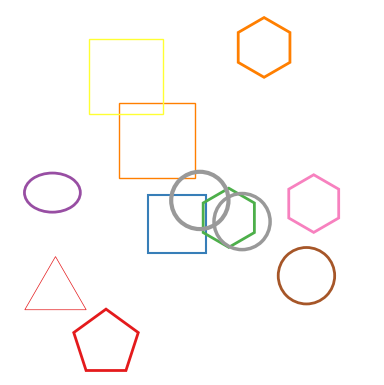[{"shape": "pentagon", "thickness": 2, "radius": 0.44, "center": [0.275, 0.109]}, {"shape": "triangle", "thickness": 0.5, "radius": 0.46, "center": [0.144, 0.242]}, {"shape": "square", "thickness": 1.5, "radius": 0.38, "center": [0.46, 0.419]}, {"shape": "hexagon", "thickness": 2, "radius": 0.38, "center": [0.594, 0.434]}, {"shape": "oval", "thickness": 2, "radius": 0.36, "center": [0.136, 0.5]}, {"shape": "square", "thickness": 1, "radius": 0.49, "center": [0.408, 0.635]}, {"shape": "hexagon", "thickness": 2, "radius": 0.39, "center": [0.686, 0.877]}, {"shape": "square", "thickness": 1, "radius": 0.48, "center": [0.327, 0.801]}, {"shape": "circle", "thickness": 2, "radius": 0.37, "center": [0.796, 0.284]}, {"shape": "hexagon", "thickness": 2, "radius": 0.37, "center": [0.815, 0.471]}, {"shape": "circle", "thickness": 3, "radius": 0.37, "center": [0.519, 0.479]}, {"shape": "circle", "thickness": 2.5, "radius": 0.36, "center": [0.629, 0.424]}]